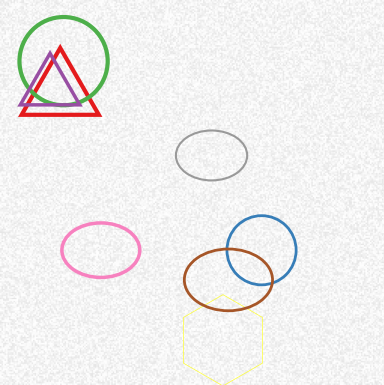[{"shape": "triangle", "thickness": 3, "radius": 0.58, "center": [0.156, 0.76]}, {"shape": "circle", "thickness": 2, "radius": 0.45, "center": [0.679, 0.35]}, {"shape": "circle", "thickness": 3, "radius": 0.57, "center": [0.165, 0.841]}, {"shape": "triangle", "thickness": 2.5, "radius": 0.45, "center": [0.13, 0.772]}, {"shape": "hexagon", "thickness": 0.5, "radius": 0.59, "center": [0.579, 0.116]}, {"shape": "oval", "thickness": 2, "radius": 0.57, "center": [0.593, 0.273]}, {"shape": "oval", "thickness": 2.5, "radius": 0.51, "center": [0.262, 0.35]}, {"shape": "oval", "thickness": 1.5, "radius": 0.46, "center": [0.549, 0.596]}]